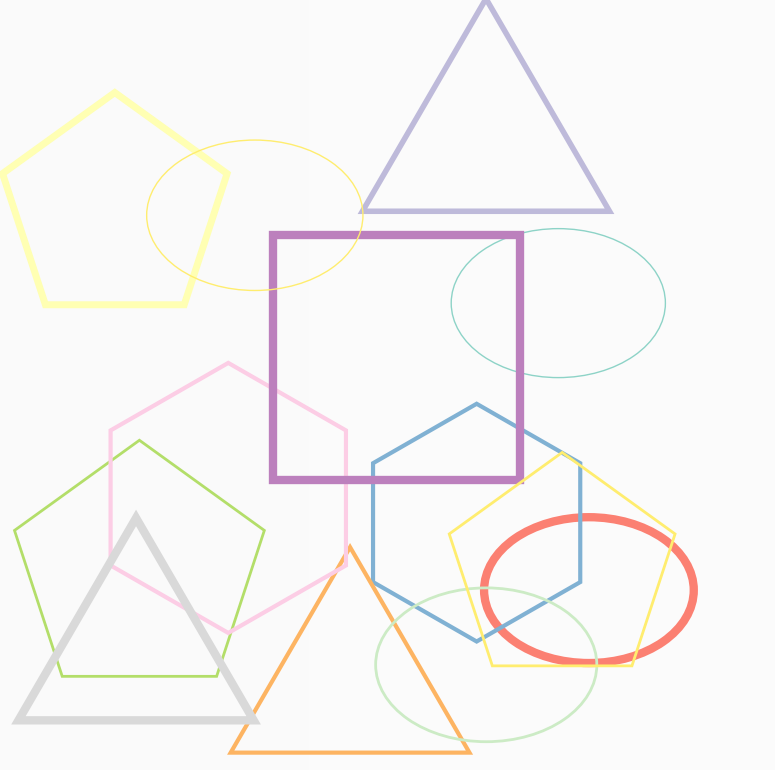[{"shape": "oval", "thickness": 0.5, "radius": 0.69, "center": [0.72, 0.606]}, {"shape": "pentagon", "thickness": 2.5, "radius": 0.76, "center": [0.148, 0.727]}, {"shape": "triangle", "thickness": 2, "radius": 0.92, "center": [0.627, 0.818]}, {"shape": "oval", "thickness": 3, "radius": 0.68, "center": [0.76, 0.234]}, {"shape": "hexagon", "thickness": 1.5, "radius": 0.77, "center": [0.615, 0.321]}, {"shape": "triangle", "thickness": 1.5, "radius": 0.89, "center": [0.452, 0.111]}, {"shape": "pentagon", "thickness": 1, "radius": 0.85, "center": [0.18, 0.259]}, {"shape": "hexagon", "thickness": 1.5, "radius": 0.88, "center": [0.295, 0.353]}, {"shape": "triangle", "thickness": 3, "radius": 0.88, "center": [0.176, 0.152]}, {"shape": "square", "thickness": 3, "radius": 0.8, "center": [0.511, 0.536]}, {"shape": "oval", "thickness": 1, "radius": 0.71, "center": [0.627, 0.137]}, {"shape": "oval", "thickness": 0.5, "radius": 0.7, "center": [0.329, 0.72]}, {"shape": "pentagon", "thickness": 1, "radius": 0.77, "center": [0.725, 0.259]}]